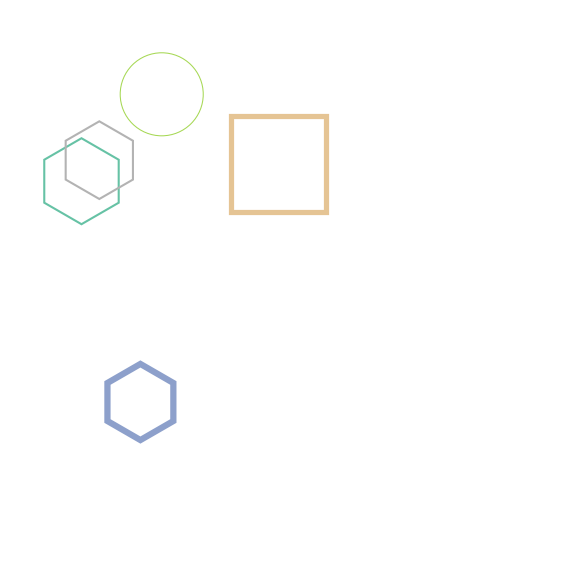[{"shape": "hexagon", "thickness": 1, "radius": 0.37, "center": [0.141, 0.685]}, {"shape": "hexagon", "thickness": 3, "radius": 0.33, "center": [0.243, 0.303]}, {"shape": "circle", "thickness": 0.5, "radius": 0.36, "center": [0.28, 0.836]}, {"shape": "square", "thickness": 2.5, "radius": 0.41, "center": [0.482, 0.715]}, {"shape": "hexagon", "thickness": 1, "radius": 0.34, "center": [0.172, 0.722]}]